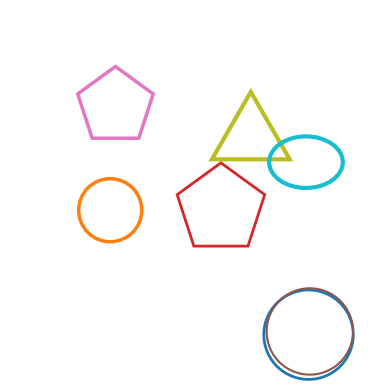[{"shape": "circle", "thickness": 2, "radius": 0.58, "center": [0.801, 0.131]}, {"shape": "circle", "thickness": 2.5, "radius": 0.41, "center": [0.286, 0.454]}, {"shape": "pentagon", "thickness": 2, "radius": 0.6, "center": [0.574, 0.457]}, {"shape": "circle", "thickness": 1.5, "radius": 0.56, "center": [0.805, 0.139]}, {"shape": "pentagon", "thickness": 2.5, "radius": 0.52, "center": [0.3, 0.724]}, {"shape": "triangle", "thickness": 3, "radius": 0.58, "center": [0.651, 0.645]}, {"shape": "oval", "thickness": 3, "radius": 0.48, "center": [0.795, 0.579]}]